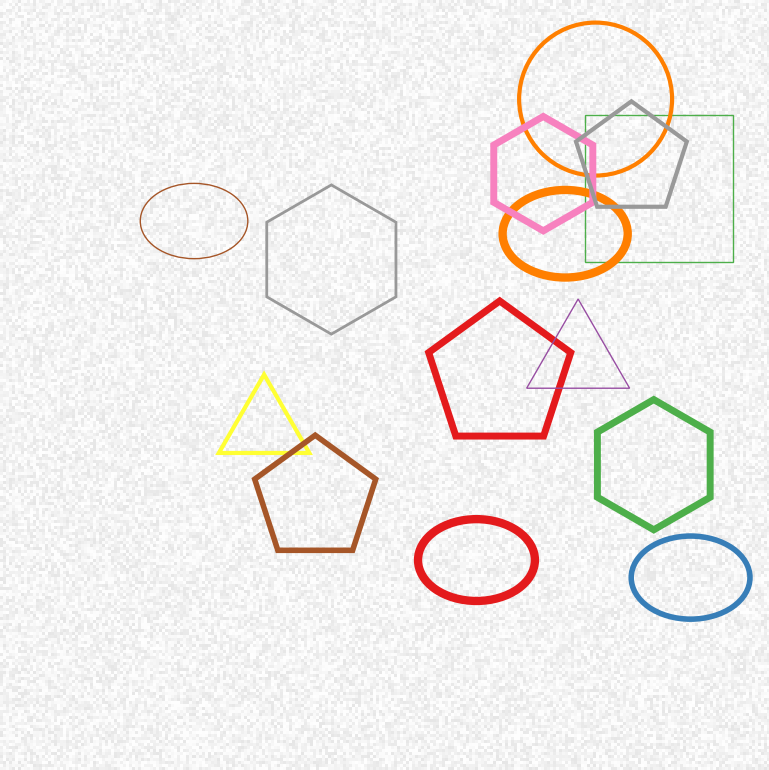[{"shape": "pentagon", "thickness": 2.5, "radius": 0.49, "center": [0.649, 0.512]}, {"shape": "oval", "thickness": 3, "radius": 0.38, "center": [0.619, 0.273]}, {"shape": "oval", "thickness": 2, "radius": 0.39, "center": [0.897, 0.25]}, {"shape": "square", "thickness": 0.5, "radius": 0.48, "center": [0.856, 0.755]}, {"shape": "hexagon", "thickness": 2.5, "radius": 0.42, "center": [0.849, 0.396]}, {"shape": "triangle", "thickness": 0.5, "radius": 0.39, "center": [0.751, 0.534]}, {"shape": "circle", "thickness": 1.5, "radius": 0.5, "center": [0.774, 0.871]}, {"shape": "oval", "thickness": 3, "radius": 0.41, "center": [0.734, 0.696]}, {"shape": "triangle", "thickness": 1.5, "radius": 0.34, "center": [0.343, 0.446]}, {"shape": "pentagon", "thickness": 2, "radius": 0.41, "center": [0.409, 0.352]}, {"shape": "oval", "thickness": 0.5, "radius": 0.35, "center": [0.252, 0.713]}, {"shape": "hexagon", "thickness": 2.5, "radius": 0.37, "center": [0.706, 0.774]}, {"shape": "hexagon", "thickness": 1, "radius": 0.48, "center": [0.43, 0.663]}, {"shape": "pentagon", "thickness": 1.5, "radius": 0.38, "center": [0.82, 0.793]}]